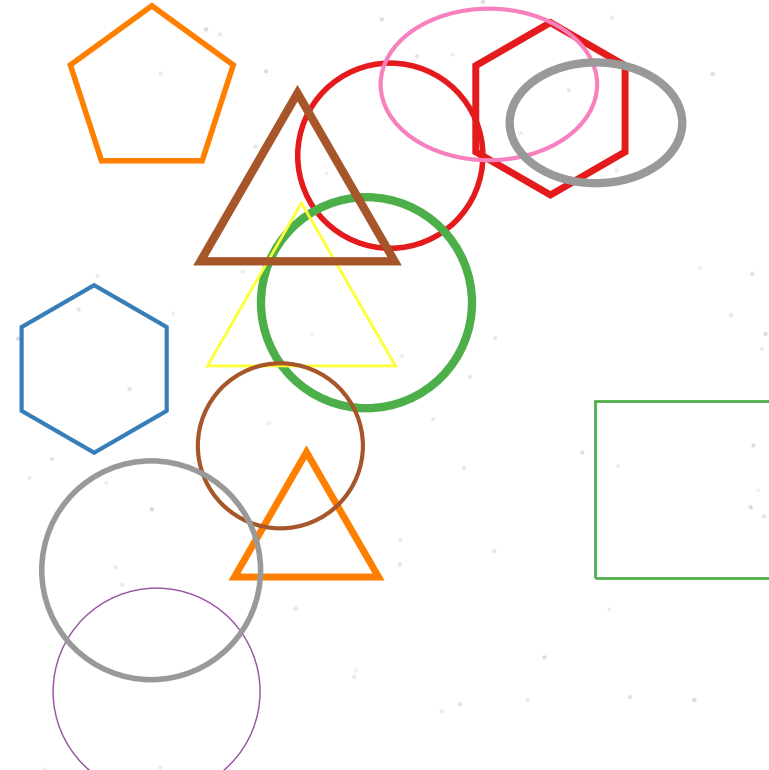[{"shape": "circle", "thickness": 2, "radius": 0.6, "center": [0.507, 0.798]}, {"shape": "hexagon", "thickness": 2.5, "radius": 0.56, "center": [0.715, 0.859]}, {"shape": "hexagon", "thickness": 1.5, "radius": 0.54, "center": [0.122, 0.521]}, {"shape": "circle", "thickness": 3, "radius": 0.69, "center": [0.476, 0.607]}, {"shape": "square", "thickness": 1, "radius": 0.58, "center": [0.888, 0.364]}, {"shape": "circle", "thickness": 0.5, "radius": 0.67, "center": [0.203, 0.102]}, {"shape": "pentagon", "thickness": 2, "radius": 0.56, "center": [0.197, 0.881]}, {"shape": "triangle", "thickness": 2.5, "radius": 0.54, "center": [0.398, 0.305]}, {"shape": "triangle", "thickness": 1, "radius": 0.71, "center": [0.392, 0.595]}, {"shape": "circle", "thickness": 1.5, "radius": 0.54, "center": [0.364, 0.421]}, {"shape": "triangle", "thickness": 3, "radius": 0.73, "center": [0.386, 0.733]}, {"shape": "oval", "thickness": 1.5, "radius": 0.7, "center": [0.635, 0.89]}, {"shape": "oval", "thickness": 3, "radius": 0.56, "center": [0.774, 0.841]}, {"shape": "circle", "thickness": 2, "radius": 0.71, "center": [0.196, 0.259]}]